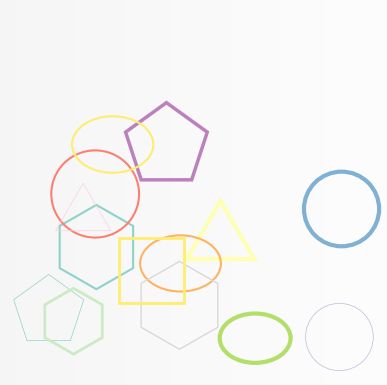[{"shape": "hexagon", "thickness": 1.5, "radius": 0.55, "center": [0.249, 0.358]}, {"shape": "pentagon", "thickness": 0.5, "radius": 0.48, "center": [0.126, 0.192]}, {"shape": "triangle", "thickness": 3, "radius": 0.5, "center": [0.569, 0.377]}, {"shape": "circle", "thickness": 0.5, "radius": 0.44, "center": [0.876, 0.125]}, {"shape": "circle", "thickness": 1.5, "radius": 0.57, "center": [0.246, 0.496]}, {"shape": "circle", "thickness": 3, "radius": 0.48, "center": [0.881, 0.457]}, {"shape": "oval", "thickness": 1.5, "radius": 0.52, "center": [0.466, 0.316]}, {"shape": "oval", "thickness": 3, "radius": 0.46, "center": [0.658, 0.122]}, {"shape": "triangle", "thickness": 0.5, "radius": 0.41, "center": [0.215, 0.442]}, {"shape": "hexagon", "thickness": 1, "radius": 0.57, "center": [0.463, 0.207]}, {"shape": "pentagon", "thickness": 2.5, "radius": 0.55, "center": [0.429, 0.623]}, {"shape": "hexagon", "thickness": 2, "radius": 0.43, "center": [0.19, 0.166]}, {"shape": "oval", "thickness": 1.5, "radius": 0.52, "center": [0.291, 0.625]}, {"shape": "square", "thickness": 2, "radius": 0.42, "center": [0.391, 0.297]}]